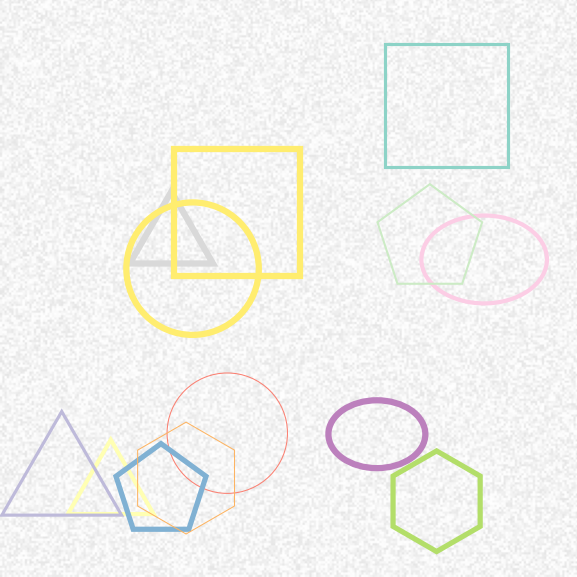[{"shape": "square", "thickness": 1.5, "radius": 0.53, "center": [0.773, 0.816]}, {"shape": "triangle", "thickness": 2, "radius": 0.43, "center": [0.192, 0.152]}, {"shape": "triangle", "thickness": 1.5, "radius": 0.6, "center": [0.107, 0.167]}, {"shape": "circle", "thickness": 0.5, "radius": 0.52, "center": [0.394, 0.249]}, {"shape": "pentagon", "thickness": 2.5, "radius": 0.41, "center": [0.279, 0.149]}, {"shape": "hexagon", "thickness": 0.5, "radius": 0.48, "center": [0.322, 0.171]}, {"shape": "hexagon", "thickness": 2.5, "radius": 0.44, "center": [0.756, 0.131]}, {"shape": "oval", "thickness": 2, "radius": 0.54, "center": [0.838, 0.55]}, {"shape": "triangle", "thickness": 3, "radius": 0.42, "center": [0.297, 0.584]}, {"shape": "oval", "thickness": 3, "radius": 0.42, "center": [0.653, 0.247]}, {"shape": "pentagon", "thickness": 1, "radius": 0.48, "center": [0.744, 0.585]}, {"shape": "circle", "thickness": 3, "radius": 0.57, "center": [0.333, 0.534]}, {"shape": "square", "thickness": 3, "radius": 0.55, "center": [0.41, 0.631]}]